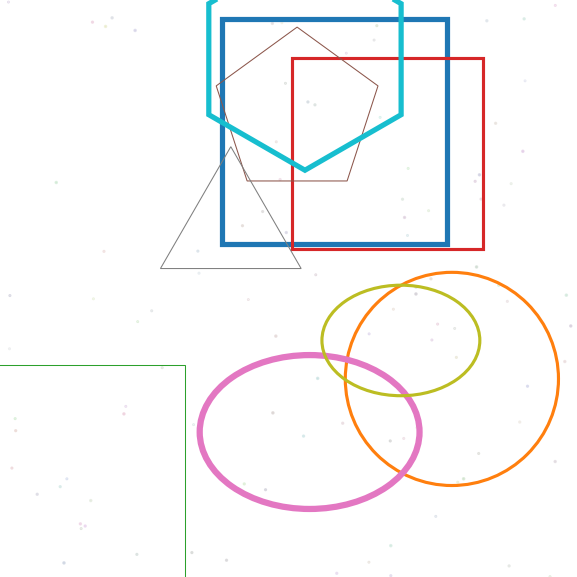[{"shape": "square", "thickness": 2.5, "radius": 0.97, "center": [0.579, 0.771]}, {"shape": "circle", "thickness": 1.5, "radius": 0.92, "center": [0.782, 0.343]}, {"shape": "square", "thickness": 0.5, "radius": 0.98, "center": [0.125, 0.171]}, {"shape": "square", "thickness": 1.5, "radius": 0.83, "center": [0.671, 0.733]}, {"shape": "pentagon", "thickness": 0.5, "radius": 0.74, "center": [0.514, 0.805]}, {"shape": "oval", "thickness": 3, "radius": 0.95, "center": [0.536, 0.251]}, {"shape": "triangle", "thickness": 0.5, "radius": 0.7, "center": [0.4, 0.604]}, {"shape": "oval", "thickness": 1.5, "radius": 0.68, "center": [0.694, 0.41]}, {"shape": "hexagon", "thickness": 2.5, "radius": 0.96, "center": [0.528, 0.897]}]